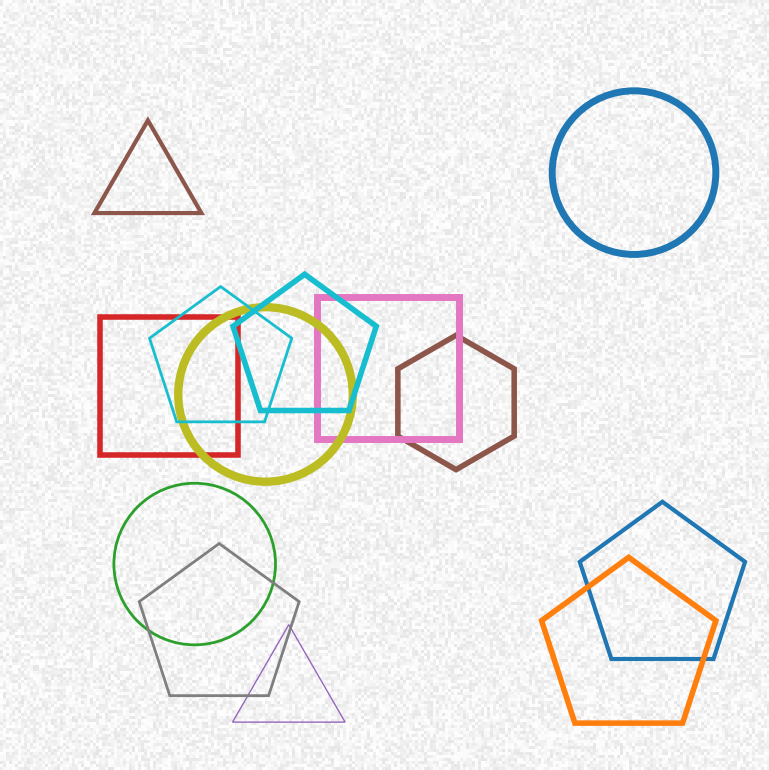[{"shape": "circle", "thickness": 2.5, "radius": 0.53, "center": [0.823, 0.776]}, {"shape": "pentagon", "thickness": 1.5, "radius": 0.56, "center": [0.86, 0.235]}, {"shape": "pentagon", "thickness": 2, "radius": 0.6, "center": [0.817, 0.157]}, {"shape": "circle", "thickness": 1, "radius": 0.52, "center": [0.253, 0.267]}, {"shape": "square", "thickness": 2, "radius": 0.45, "center": [0.22, 0.499]}, {"shape": "triangle", "thickness": 0.5, "radius": 0.42, "center": [0.375, 0.104]}, {"shape": "hexagon", "thickness": 2, "radius": 0.44, "center": [0.592, 0.477]}, {"shape": "triangle", "thickness": 1.5, "radius": 0.4, "center": [0.192, 0.763]}, {"shape": "square", "thickness": 2.5, "radius": 0.46, "center": [0.504, 0.522]}, {"shape": "pentagon", "thickness": 1, "radius": 0.55, "center": [0.285, 0.185]}, {"shape": "circle", "thickness": 3, "radius": 0.57, "center": [0.345, 0.488]}, {"shape": "pentagon", "thickness": 2, "radius": 0.49, "center": [0.396, 0.546]}, {"shape": "pentagon", "thickness": 1, "radius": 0.49, "center": [0.287, 0.531]}]